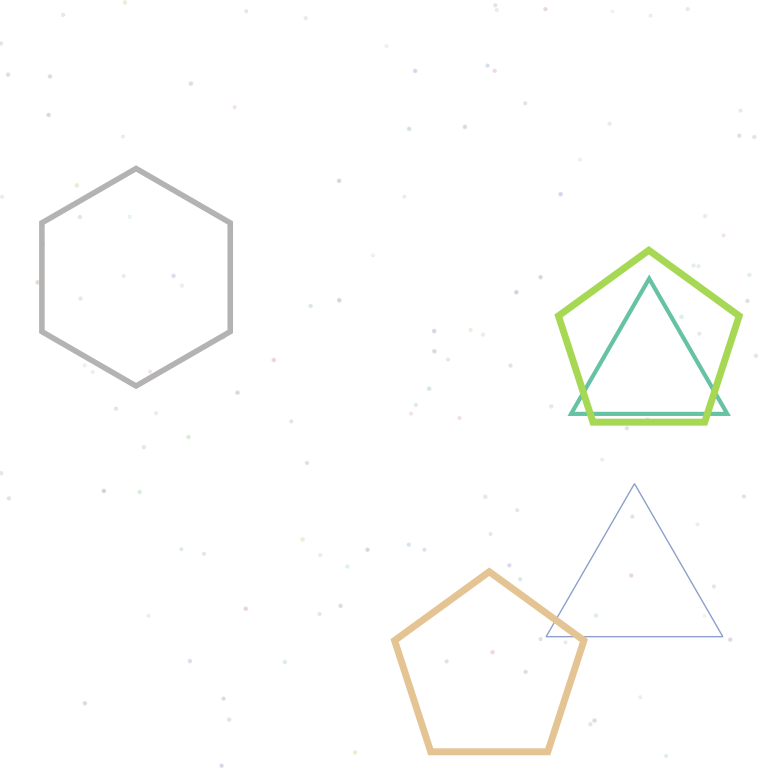[{"shape": "triangle", "thickness": 1.5, "radius": 0.59, "center": [0.843, 0.521]}, {"shape": "triangle", "thickness": 0.5, "radius": 0.66, "center": [0.824, 0.239]}, {"shape": "pentagon", "thickness": 2.5, "radius": 0.62, "center": [0.843, 0.552]}, {"shape": "pentagon", "thickness": 2.5, "radius": 0.65, "center": [0.635, 0.128]}, {"shape": "hexagon", "thickness": 2, "radius": 0.71, "center": [0.177, 0.64]}]